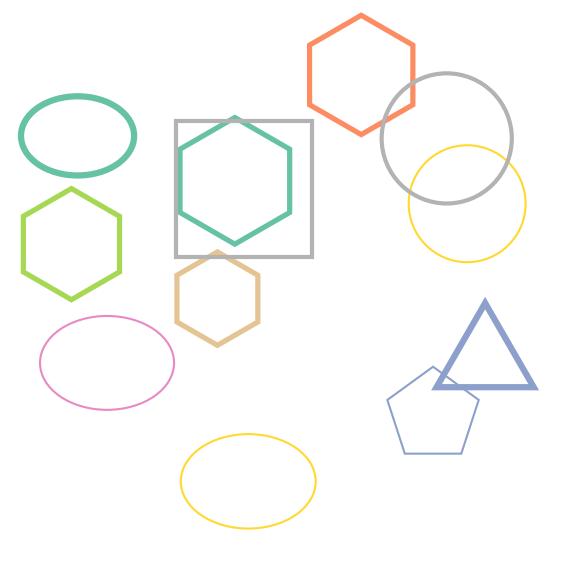[{"shape": "oval", "thickness": 3, "radius": 0.49, "center": [0.134, 0.764]}, {"shape": "hexagon", "thickness": 2.5, "radius": 0.55, "center": [0.407, 0.686]}, {"shape": "hexagon", "thickness": 2.5, "radius": 0.52, "center": [0.626, 0.869]}, {"shape": "pentagon", "thickness": 1, "radius": 0.42, "center": [0.75, 0.281]}, {"shape": "triangle", "thickness": 3, "radius": 0.49, "center": [0.84, 0.377]}, {"shape": "oval", "thickness": 1, "radius": 0.58, "center": [0.185, 0.371]}, {"shape": "hexagon", "thickness": 2.5, "radius": 0.48, "center": [0.124, 0.576]}, {"shape": "oval", "thickness": 1, "radius": 0.58, "center": [0.43, 0.166]}, {"shape": "circle", "thickness": 1, "radius": 0.51, "center": [0.809, 0.646]}, {"shape": "hexagon", "thickness": 2.5, "radius": 0.4, "center": [0.376, 0.482]}, {"shape": "circle", "thickness": 2, "radius": 0.56, "center": [0.774, 0.759]}, {"shape": "square", "thickness": 2, "radius": 0.59, "center": [0.422, 0.672]}]